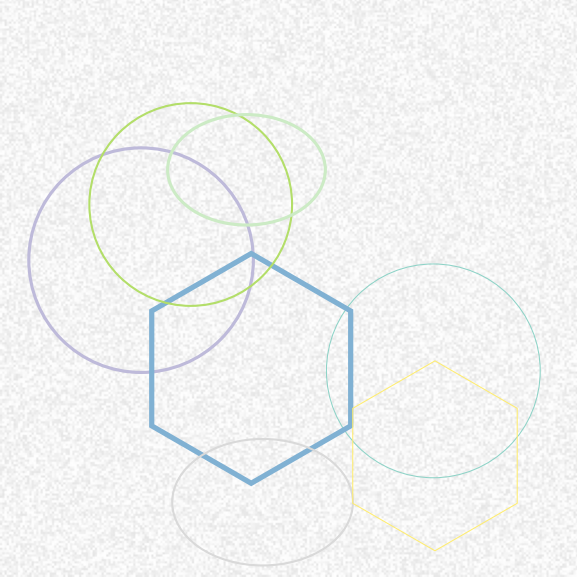[{"shape": "circle", "thickness": 0.5, "radius": 0.93, "center": [0.75, 0.357]}, {"shape": "circle", "thickness": 1.5, "radius": 0.97, "center": [0.244, 0.549]}, {"shape": "hexagon", "thickness": 2.5, "radius": 0.99, "center": [0.435, 0.361]}, {"shape": "circle", "thickness": 1, "radius": 0.88, "center": [0.33, 0.645]}, {"shape": "oval", "thickness": 1, "radius": 0.78, "center": [0.455, 0.13]}, {"shape": "oval", "thickness": 1.5, "radius": 0.68, "center": [0.427, 0.705]}, {"shape": "hexagon", "thickness": 0.5, "radius": 0.82, "center": [0.753, 0.21]}]